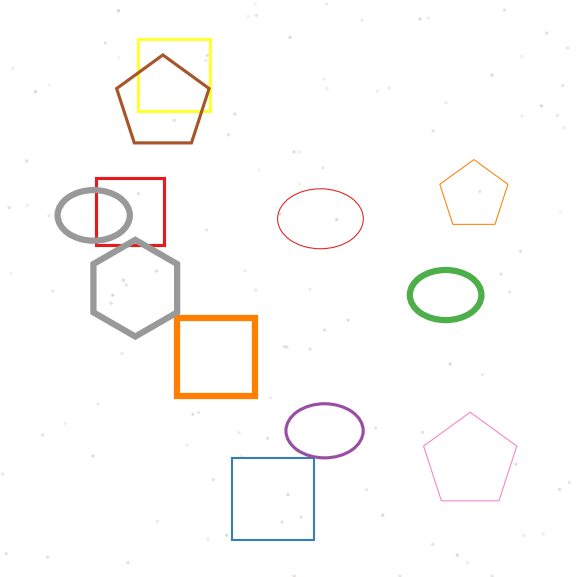[{"shape": "square", "thickness": 1.5, "radius": 0.29, "center": [0.225, 0.633]}, {"shape": "oval", "thickness": 0.5, "radius": 0.37, "center": [0.555, 0.62]}, {"shape": "square", "thickness": 1, "radius": 0.35, "center": [0.473, 0.135]}, {"shape": "oval", "thickness": 3, "radius": 0.31, "center": [0.772, 0.488]}, {"shape": "oval", "thickness": 1.5, "radius": 0.33, "center": [0.562, 0.253]}, {"shape": "square", "thickness": 3, "radius": 0.34, "center": [0.374, 0.381]}, {"shape": "pentagon", "thickness": 0.5, "radius": 0.31, "center": [0.821, 0.661]}, {"shape": "square", "thickness": 1.5, "radius": 0.31, "center": [0.301, 0.87]}, {"shape": "pentagon", "thickness": 1.5, "radius": 0.42, "center": [0.282, 0.82]}, {"shape": "pentagon", "thickness": 0.5, "radius": 0.42, "center": [0.814, 0.201]}, {"shape": "hexagon", "thickness": 3, "radius": 0.42, "center": [0.234, 0.5]}, {"shape": "oval", "thickness": 3, "radius": 0.31, "center": [0.162, 0.626]}]